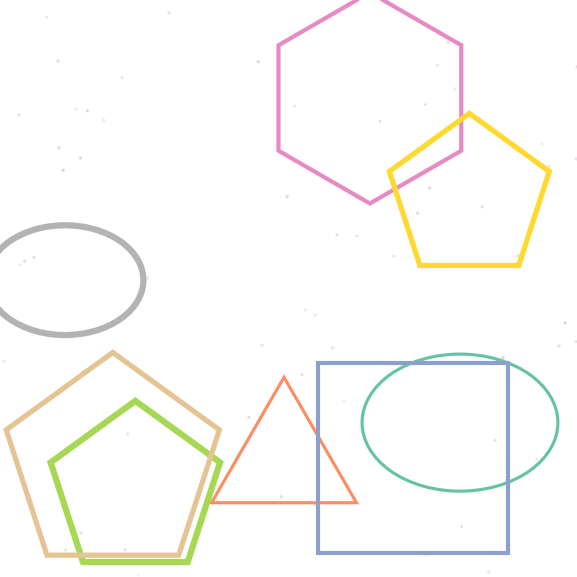[{"shape": "oval", "thickness": 1.5, "radius": 0.85, "center": [0.797, 0.267]}, {"shape": "triangle", "thickness": 1.5, "radius": 0.72, "center": [0.492, 0.201]}, {"shape": "square", "thickness": 2, "radius": 0.82, "center": [0.715, 0.206]}, {"shape": "hexagon", "thickness": 2, "radius": 0.91, "center": [0.64, 0.829]}, {"shape": "pentagon", "thickness": 3, "radius": 0.77, "center": [0.234, 0.151]}, {"shape": "pentagon", "thickness": 2.5, "radius": 0.73, "center": [0.813, 0.657]}, {"shape": "pentagon", "thickness": 2.5, "radius": 0.97, "center": [0.195, 0.195]}, {"shape": "oval", "thickness": 3, "radius": 0.68, "center": [0.113, 0.514]}]